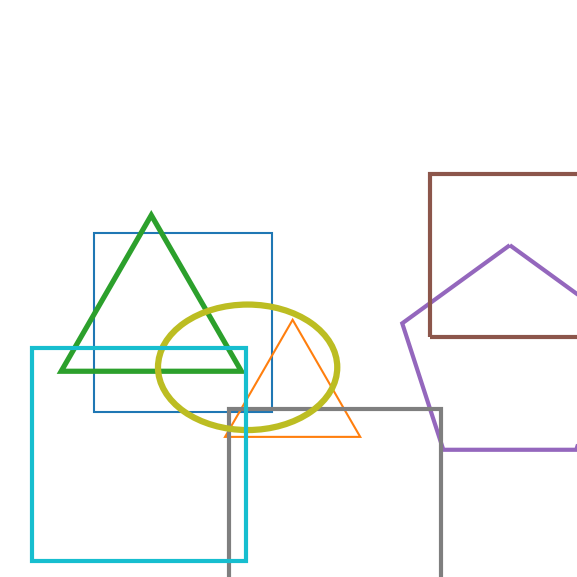[{"shape": "square", "thickness": 1, "radius": 0.77, "center": [0.317, 0.44]}, {"shape": "triangle", "thickness": 1, "radius": 0.68, "center": [0.507, 0.31]}, {"shape": "triangle", "thickness": 2.5, "radius": 0.9, "center": [0.262, 0.446]}, {"shape": "pentagon", "thickness": 2, "radius": 0.98, "center": [0.883, 0.379]}, {"shape": "square", "thickness": 2, "radius": 0.71, "center": [0.886, 0.557]}, {"shape": "square", "thickness": 2, "radius": 0.92, "center": [0.58, 0.107]}, {"shape": "oval", "thickness": 3, "radius": 0.78, "center": [0.429, 0.363]}, {"shape": "square", "thickness": 2, "radius": 0.92, "center": [0.241, 0.212]}]